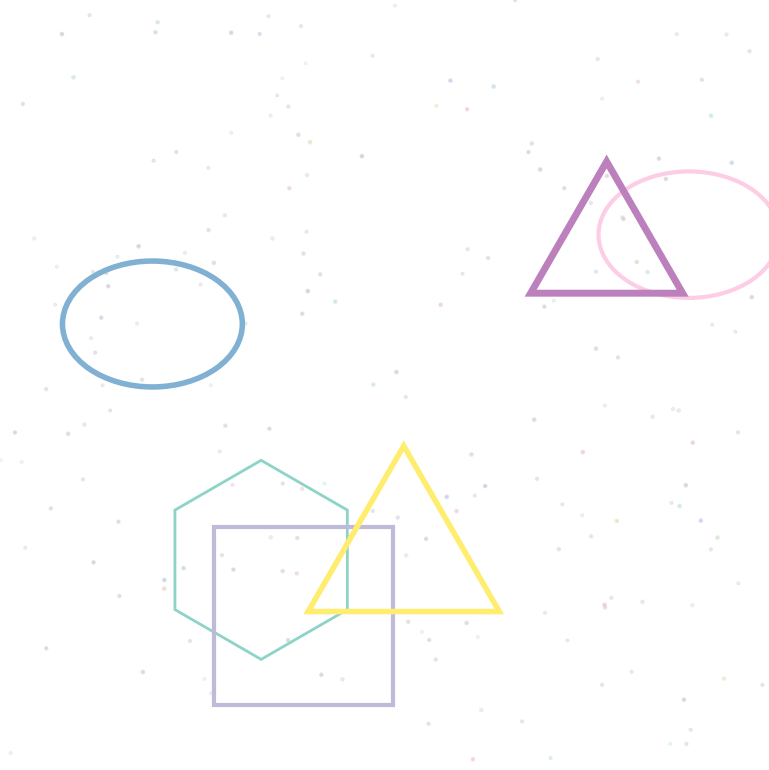[{"shape": "hexagon", "thickness": 1, "radius": 0.65, "center": [0.339, 0.273]}, {"shape": "square", "thickness": 1.5, "radius": 0.58, "center": [0.394, 0.2]}, {"shape": "oval", "thickness": 2, "radius": 0.58, "center": [0.198, 0.579]}, {"shape": "oval", "thickness": 1.5, "radius": 0.59, "center": [0.895, 0.695]}, {"shape": "triangle", "thickness": 2.5, "radius": 0.57, "center": [0.788, 0.676]}, {"shape": "triangle", "thickness": 2, "radius": 0.72, "center": [0.524, 0.277]}]